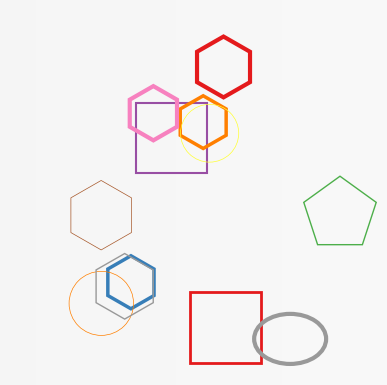[{"shape": "hexagon", "thickness": 3, "radius": 0.39, "center": [0.577, 0.826]}, {"shape": "square", "thickness": 2, "radius": 0.46, "center": [0.582, 0.149]}, {"shape": "hexagon", "thickness": 2.5, "radius": 0.34, "center": [0.338, 0.267]}, {"shape": "pentagon", "thickness": 1, "radius": 0.49, "center": [0.877, 0.444]}, {"shape": "square", "thickness": 1.5, "radius": 0.46, "center": [0.443, 0.641]}, {"shape": "hexagon", "thickness": 2.5, "radius": 0.34, "center": [0.524, 0.683]}, {"shape": "circle", "thickness": 0.5, "radius": 0.42, "center": [0.261, 0.212]}, {"shape": "circle", "thickness": 0.5, "radius": 0.38, "center": [0.541, 0.654]}, {"shape": "hexagon", "thickness": 0.5, "radius": 0.45, "center": [0.261, 0.441]}, {"shape": "hexagon", "thickness": 3, "radius": 0.35, "center": [0.396, 0.706]}, {"shape": "hexagon", "thickness": 1, "radius": 0.43, "center": [0.322, 0.256]}, {"shape": "oval", "thickness": 3, "radius": 0.46, "center": [0.749, 0.12]}]